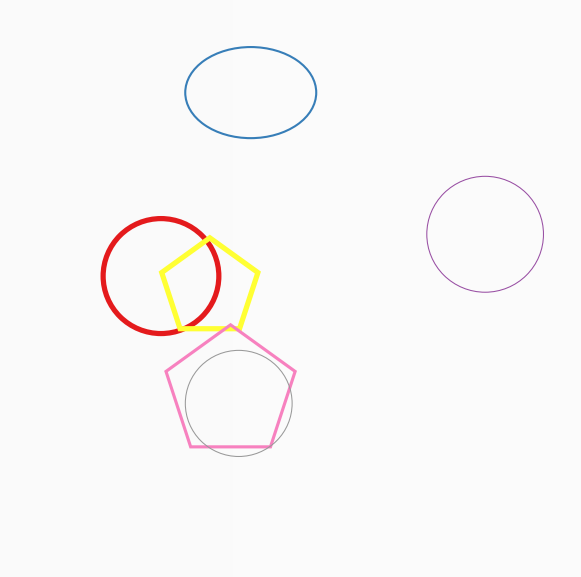[{"shape": "circle", "thickness": 2.5, "radius": 0.5, "center": [0.277, 0.521]}, {"shape": "oval", "thickness": 1, "radius": 0.56, "center": [0.431, 0.839]}, {"shape": "circle", "thickness": 0.5, "radius": 0.5, "center": [0.835, 0.593]}, {"shape": "pentagon", "thickness": 2.5, "radius": 0.44, "center": [0.361, 0.5]}, {"shape": "pentagon", "thickness": 1.5, "radius": 0.58, "center": [0.397, 0.32]}, {"shape": "circle", "thickness": 0.5, "radius": 0.46, "center": [0.411, 0.301]}]